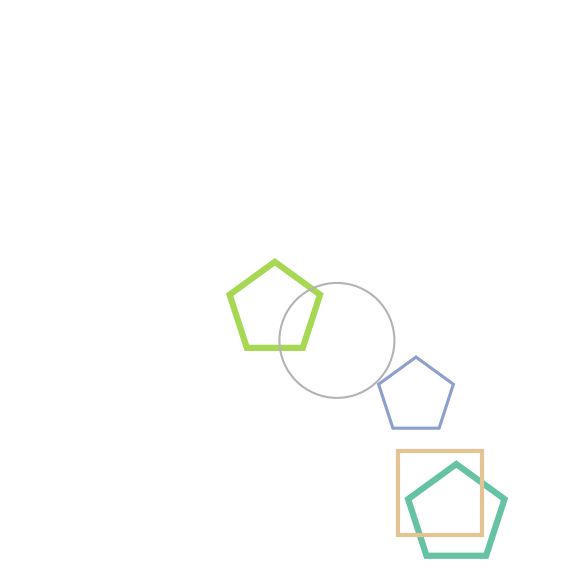[{"shape": "pentagon", "thickness": 3, "radius": 0.44, "center": [0.79, 0.108]}, {"shape": "pentagon", "thickness": 1.5, "radius": 0.34, "center": [0.72, 0.313]}, {"shape": "pentagon", "thickness": 3, "radius": 0.41, "center": [0.476, 0.463]}, {"shape": "square", "thickness": 2, "radius": 0.36, "center": [0.762, 0.145]}, {"shape": "circle", "thickness": 1, "radius": 0.5, "center": [0.583, 0.41]}]